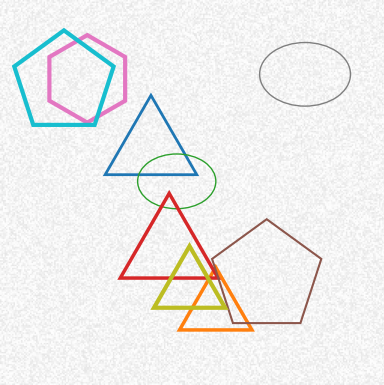[{"shape": "triangle", "thickness": 2, "radius": 0.69, "center": [0.392, 0.615]}, {"shape": "triangle", "thickness": 2.5, "radius": 0.54, "center": [0.56, 0.197]}, {"shape": "oval", "thickness": 1, "radius": 0.51, "center": [0.459, 0.529]}, {"shape": "triangle", "thickness": 2.5, "radius": 0.73, "center": [0.439, 0.351]}, {"shape": "pentagon", "thickness": 1.5, "radius": 0.75, "center": [0.693, 0.281]}, {"shape": "hexagon", "thickness": 3, "radius": 0.57, "center": [0.227, 0.795]}, {"shape": "oval", "thickness": 1, "radius": 0.59, "center": [0.792, 0.807]}, {"shape": "triangle", "thickness": 3, "radius": 0.53, "center": [0.492, 0.254]}, {"shape": "pentagon", "thickness": 3, "radius": 0.68, "center": [0.166, 0.785]}]